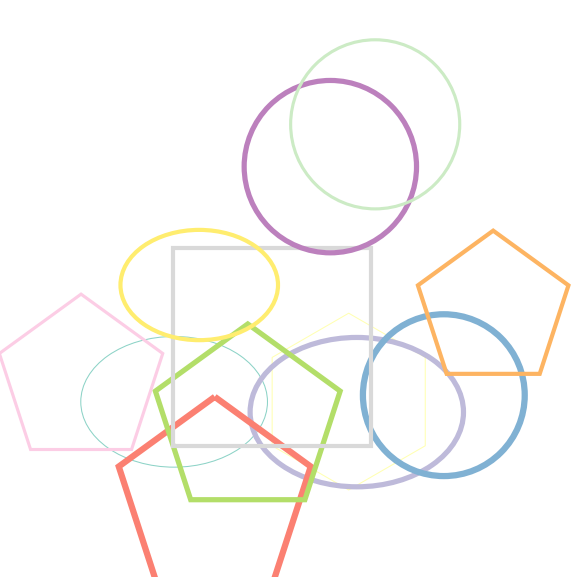[{"shape": "oval", "thickness": 0.5, "radius": 0.81, "center": [0.302, 0.303]}, {"shape": "hexagon", "thickness": 0.5, "radius": 0.77, "center": [0.604, 0.304]}, {"shape": "oval", "thickness": 2.5, "radius": 0.92, "center": [0.618, 0.285]}, {"shape": "pentagon", "thickness": 3, "radius": 0.87, "center": [0.372, 0.137]}, {"shape": "circle", "thickness": 3, "radius": 0.7, "center": [0.769, 0.315]}, {"shape": "pentagon", "thickness": 2, "radius": 0.69, "center": [0.854, 0.463]}, {"shape": "pentagon", "thickness": 2.5, "radius": 0.84, "center": [0.429, 0.27]}, {"shape": "pentagon", "thickness": 1.5, "radius": 0.74, "center": [0.14, 0.341]}, {"shape": "square", "thickness": 2, "radius": 0.86, "center": [0.47, 0.399]}, {"shape": "circle", "thickness": 2.5, "radius": 0.75, "center": [0.572, 0.711]}, {"shape": "circle", "thickness": 1.5, "radius": 0.73, "center": [0.65, 0.784]}, {"shape": "oval", "thickness": 2, "radius": 0.68, "center": [0.345, 0.506]}]